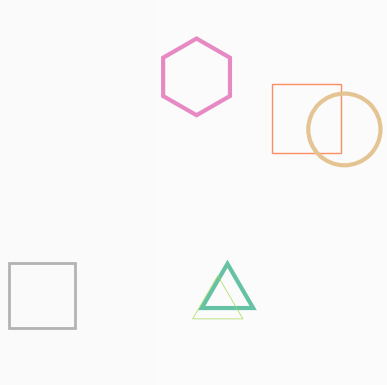[{"shape": "triangle", "thickness": 3, "radius": 0.38, "center": [0.587, 0.238]}, {"shape": "square", "thickness": 1, "radius": 0.45, "center": [0.791, 0.692]}, {"shape": "hexagon", "thickness": 3, "radius": 0.5, "center": [0.507, 0.8]}, {"shape": "triangle", "thickness": 0.5, "radius": 0.37, "center": [0.562, 0.209]}, {"shape": "circle", "thickness": 3, "radius": 0.47, "center": [0.889, 0.664]}, {"shape": "square", "thickness": 2, "radius": 0.42, "center": [0.109, 0.233]}]